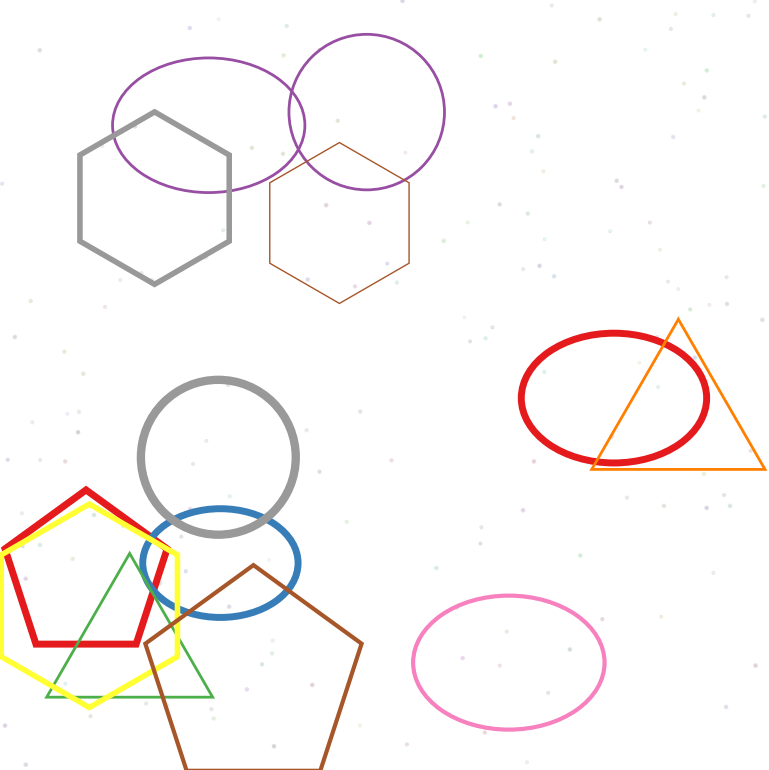[{"shape": "pentagon", "thickness": 2.5, "radius": 0.55, "center": [0.112, 0.253]}, {"shape": "oval", "thickness": 2.5, "radius": 0.6, "center": [0.797, 0.483]}, {"shape": "oval", "thickness": 2.5, "radius": 0.5, "center": [0.286, 0.269]}, {"shape": "triangle", "thickness": 1, "radius": 0.62, "center": [0.168, 0.157]}, {"shape": "oval", "thickness": 1, "radius": 0.62, "center": [0.271, 0.837]}, {"shape": "circle", "thickness": 1, "radius": 0.51, "center": [0.476, 0.854]}, {"shape": "triangle", "thickness": 1, "radius": 0.65, "center": [0.881, 0.455]}, {"shape": "hexagon", "thickness": 2, "radius": 0.66, "center": [0.116, 0.213]}, {"shape": "hexagon", "thickness": 0.5, "radius": 0.52, "center": [0.441, 0.71]}, {"shape": "pentagon", "thickness": 1.5, "radius": 0.74, "center": [0.329, 0.118]}, {"shape": "oval", "thickness": 1.5, "radius": 0.62, "center": [0.661, 0.139]}, {"shape": "hexagon", "thickness": 2, "radius": 0.56, "center": [0.201, 0.743]}, {"shape": "circle", "thickness": 3, "radius": 0.5, "center": [0.284, 0.406]}]